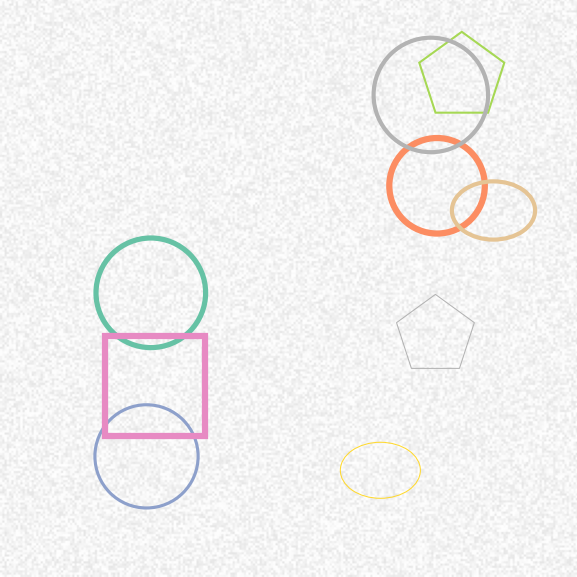[{"shape": "circle", "thickness": 2.5, "radius": 0.47, "center": [0.261, 0.492]}, {"shape": "circle", "thickness": 3, "radius": 0.41, "center": [0.757, 0.677]}, {"shape": "circle", "thickness": 1.5, "radius": 0.45, "center": [0.254, 0.209]}, {"shape": "square", "thickness": 3, "radius": 0.43, "center": [0.268, 0.331]}, {"shape": "pentagon", "thickness": 1, "radius": 0.39, "center": [0.8, 0.867]}, {"shape": "oval", "thickness": 0.5, "radius": 0.35, "center": [0.659, 0.185]}, {"shape": "oval", "thickness": 2, "radius": 0.36, "center": [0.855, 0.635]}, {"shape": "circle", "thickness": 2, "radius": 0.5, "center": [0.746, 0.835]}, {"shape": "pentagon", "thickness": 0.5, "radius": 0.35, "center": [0.754, 0.419]}]